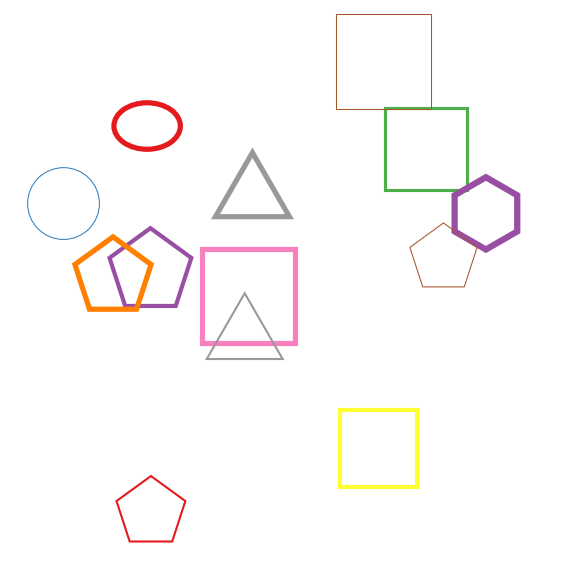[{"shape": "oval", "thickness": 2.5, "radius": 0.29, "center": [0.255, 0.781]}, {"shape": "pentagon", "thickness": 1, "radius": 0.31, "center": [0.261, 0.112]}, {"shape": "circle", "thickness": 0.5, "radius": 0.31, "center": [0.11, 0.647]}, {"shape": "square", "thickness": 1.5, "radius": 0.36, "center": [0.738, 0.741]}, {"shape": "hexagon", "thickness": 3, "radius": 0.31, "center": [0.841, 0.63]}, {"shape": "pentagon", "thickness": 2, "radius": 0.37, "center": [0.261, 0.53]}, {"shape": "pentagon", "thickness": 2.5, "radius": 0.35, "center": [0.196, 0.52]}, {"shape": "square", "thickness": 2, "radius": 0.33, "center": [0.656, 0.222]}, {"shape": "pentagon", "thickness": 0.5, "radius": 0.31, "center": [0.768, 0.552]}, {"shape": "square", "thickness": 0.5, "radius": 0.41, "center": [0.664, 0.892]}, {"shape": "square", "thickness": 2.5, "radius": 0.4, "center": [0.43, 0.486]}, {"shape": "triangle", "thickness": 1, "radius": 0.38, "center": [0.424, 0.415]}, {"shape": "triangle", "thickness": 2.5, "radius": 0.37, "center": [0.437, 0.661]}]